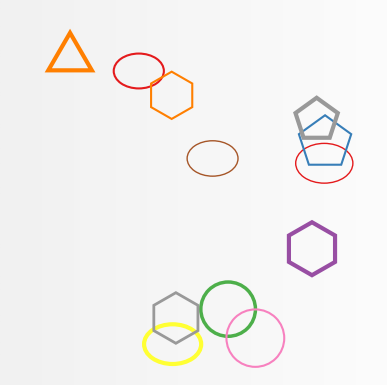[{"shape": "oval", "thickness": 1.5, "radius": 0.32, "center": [0.358, 0.816]}, {"shape": "oval", "thickness": 1, "radius": 0.37, "center": [0.837, 0.576]}, {"shape": "pentagon", "thickness": 1.5, "radius": 0.35, "center": [0.839, 0.63]}, {"shape": "circle", "thickness": 2.5, "radius": 0.35, "center": [0.589, 0.197]}, {"shape": "hexagon", "thickness": 3, "radius": 0.34, "center": [0.805, 0.354]}, {"shape": "hexagon", "thickness": 1.5, "radius": 0.31, "center": [0.443, 0.752]}, {"shape": "triangle", "thickness": 3, "radius": 0.32, "center": [0.181, 0.85]}, {"shape": "oval", "thickness": 3, "radius": 0.37, "center": [0.445, 0.106]}, {"shape": "oval", "thickness": 1, "radius": 0.33, "center": [0.549, 0.588]}, {"shape": "circle", "thickness": 1.5, "radius": 0.37, "center": [0.659, 0.122]}, {"shape": "pentagon", "thickness": 3, "radius": 0.29, "center": [0.817, 0.689]}, {"shape": "hexagon", "thickness": 2, "radius": 0.33, "center": [0.454, 0.174]}]